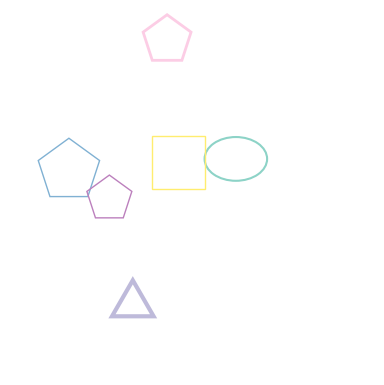[{"shape": "oval", "thickness": 1.5, "radius": 0.41, "center": [0.613, 0.587]}, {"shape": "triangle", "thickness": 3, "radius": 0.31, "center": [0.345, 0.21]}, {"shape": "pentagon", "thickness": 1, "radius": 0.42, "center": [0.179, 0.557]}, {"shape": "pentagon", "thickness": 2, "radius": 0.33, "center": [0.434, 0.896]}, {"shape": "pentagon", "thickness": 1, "radius": 0.31, "center": [0.284, 0.484]}, {"shape": "square", "thickness": 1, "radius": 0.34, "center": [0.463, 0.577]}]